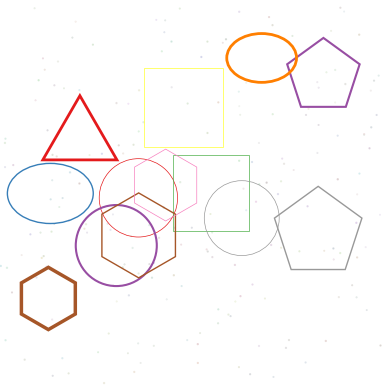[{"shape": "circle", "thickness": 0.5, "radius": 0.51, "center": [0.359, 0.486]}, {"shape": "triangle", "thickness": 2, "radius": 0.56, "center": [0.208, 0.64]}, {"shape": "oval", "thickness": 1, "radius": 0.56, "center": [0.131, 0.498]}, {"shape": "square", "thickness": 0.5, "radius": 0.5, "center": [0.548, 0.499]}, {"shape": "pentagon", "thickness": 1.5, "radius": 0.49, "center": [0.84, 0.803]}, {"shape": "circle", "thickness": 1.5, "radius": 0.53, "center": [0.302, 0.362]}, {"shape": "oval", "thickness": 2, "radius": 0.45, "center": [0.68, 0.849]}, {"shape": "square", "thickness": 0.5, "radius": 0.51, "center": [0.477, 0.721]}, {"shape": "hexagon", "thickness": 1, "radius": 0.55, "center": [0.36, 0.389]}, {"shape": "hexagon", "thickness": 2.5, "radius": 0.4, "center": [0.126, 0.225]}, {"shape": "hexagon", "thickness": 0.5, "radius": 0.47, "center": [0.43, 0.519]}, {"shape": "pentagon", "thickness": 1, "radius": 0.6, "center": [0.826, 0.397]}, {"shape": "circle", "thickness": 0.5, "radius": 0.49, "center": [0.628, 0.433]}]